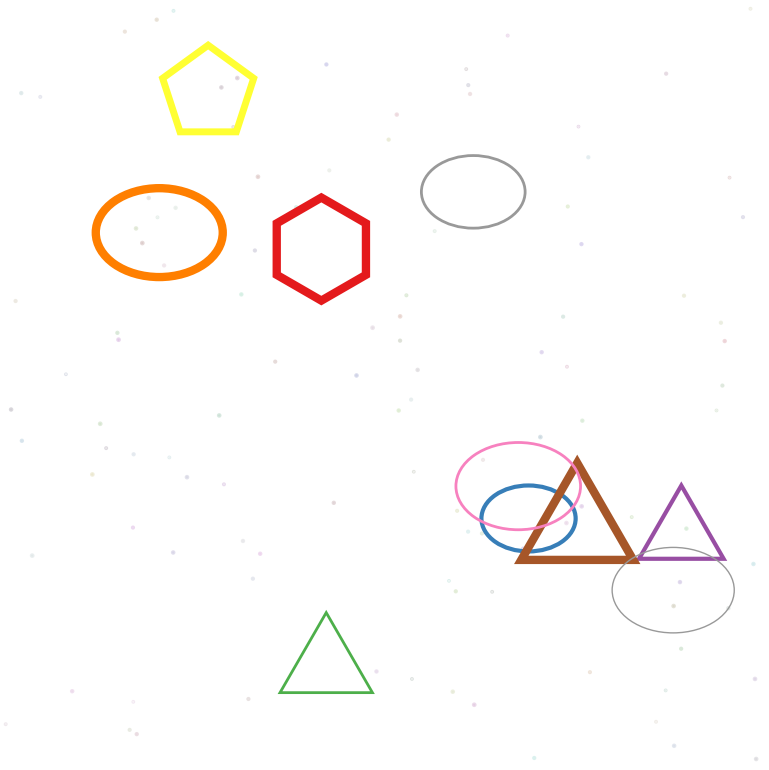[{"shape": "hexagon", "thickness": 3, "radius": 0.33, "center": [0.417, 0.676]}, {"shape": "oval", "thickness": 1.5, "radius": 0.31, "center": [0.686, 0.327]}, {"shape": "triangle", "thickness": 1, "radius": 0.35, "center": [0.424, 0.135]}, {"shape": "triangle", "thickness": 1.5, "radius": 0.32, "center": [0.885, 0.306]}, {"shape": "oval", "thickness": 3, "radius": 0.41, "center": [0.207, 0.698]}, {"shape": "pentagon", "thickness": 2.5, "radius": 0.31, "center": [0.27, 0.879]}, {"shape": "triangle", "thickness": 3, "radius": 0.42, "center": [0.75, 0.315]}, {"shape": "oval", "thickness": 1, "radius": 0.4, "center": [0.673, 0.369]}, {"shape": "oval", "thickness": 0.5, "radius": 0.4, "center": [0.874, 0.234]}, {"shape": "oval", "thickness": 1, "radius": 0.34, "center": [0.615, 0.751]}]